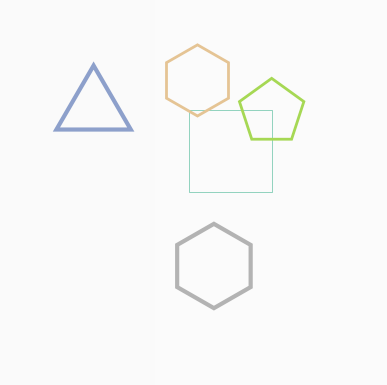[{"shape": "square", "thickness": 0.5, "radius": 0.54, "center": [0.594, 0.608]}, {"shape": "triangle", "thickness": 3, "radius": 0.55, "center": [0.242, 0.719]}, {"shape": "pentagon", "thickness": 2, "radius": 0.44, "center": [0.701, 0.709]}, {"shape": "hexagon", "thickness": 2, "radius": 0.46, "center": [0.51, 0.791]}, {"shape": "hexagon", "thickness": 3, "radius": 0.55, "center": [0.552, 0.309]}]